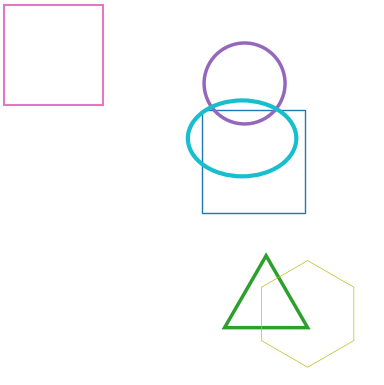[{"shape": "square", "thickness": 1, "radius": 0.67, "center": [0.658, 0.581]}, {"shape": "triangle", "thickness": 2.5, "radius": 0.62, "center": [0.691, 0.211]}, {"shape": "circle", "thickness": 2.5, "radius": 0.53, "center": [0.635, 0.783]}, {"shape": "square", "thickness": 1.5, "radius": 0.65, "center": [0.139, 0.858]}, {"shape": "hexagon", "thickness": 0.5, "radius": 0.69, "center": [0.799, 0.185]}, {"shape": "oval", "thickness": 3, "radius": 0.7, "center": [0.629, 0.641]}]